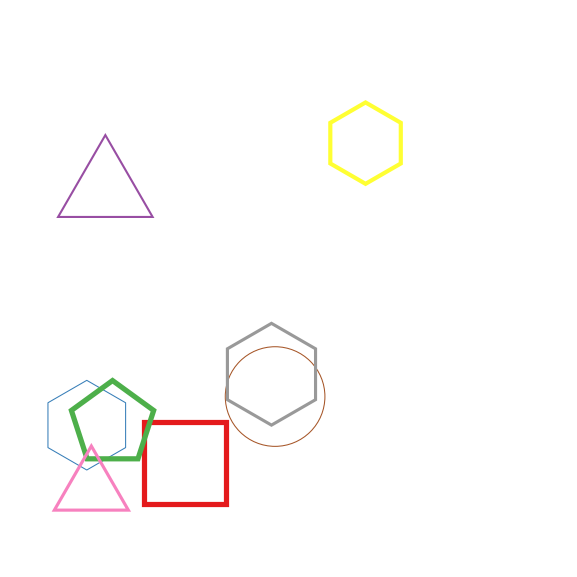[{"shape": "square", "thickness": 2.5, "radius": 0.36, "center": [0.321, 0.197]}, {"shape": "hexagon", "thickness": 0.5, "radius": 0.39, "center": [0.15, 0.263]}, {"shape": "pentagon", "thickness": 2.5, "radius": 0.37, "center": [0.195, 0.265]}, {"shape": "triangle", "thickness": 1, "radius": 0.47, "center": [0.182, 0.671]}, {"shape": "hexagon", "thickness": 2, "radius": 0.35, "center": [0.633, 0.751]}, {"shape": "circle", "thickness": 0.5, "radius": 0.43, "center": [0.476, 0.312]}, {"shape": "triangle", "thickness": 1.5, "radius": 0.37, "center": [0.158, 0.153]}, {"shape": "hexagon", "thickness": 1.5, "radius": 0.44, "center": [0.47, 0.351]}]